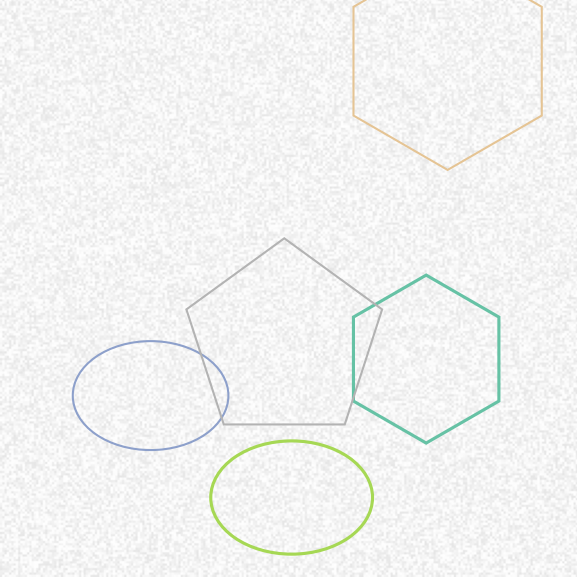[{"shape": "hexagon", "thickness": 1.5, "radius": 0.73, "center": [0.738, 0.377]}, {"shape": "oval", "thickness": 1, "radius": 0.67, "center": [0.261, 0.314]}, {"shape": "oval", "thickness": 1.5, "radius": 0.7, "center": [0.505, 0.138]}, {"shape": "hexagon", "thickness": 1, "radius": 0.94, "center": [0.775, 0.893]}, {"shape": "pentagon", "thickness": 1, "radius": 0.89, "center": [0.492, 0.408]}]